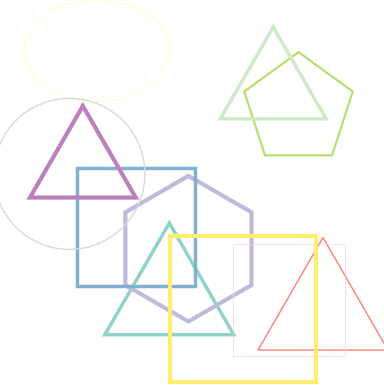[{"shape": "triangle", "thickness": 2.5, "radius": 0.97, "center": [0.44, 0.227]}, {"shape": "oval", "thickness": 0.5, "radius": 0.95, "center": [0.251, 0.868]}, {"shape": "hexagon", "thickness": 3, "radius": 0.95, "center": [0.489, 0.354]}, {"shape": "triangle", "thickness": 1, "radius": 0.97, "center": [0.839, 0.188]}, {"shape": "square", "thickness": 2.5, "radius": 0.77, "center": [0.352, 0.41]}, {"shape": "pentagon", "thickness": 1.5, "radius": 0.74, "center": [0.775, 0.716]}, {"shape": "square", "thickness": 0.5, "radius": 0.72, "center": [0.75, 0.221]}, {"shape": "circle", "thickness": 1, "radius": 0.98, "center": [0.18, 0.548]}, {"shape": "triangle", "thickness": 3, "radius": 0.79, "center": [0.215, 0.566]}, {"shape": "triangle", "thickness": 2.5, "radius": 0.79, "center": [0.71, 0.771]}, {"shape": "square", "thickness": 3, "radius": 0.95, "center": [0.631, 0.199]}]